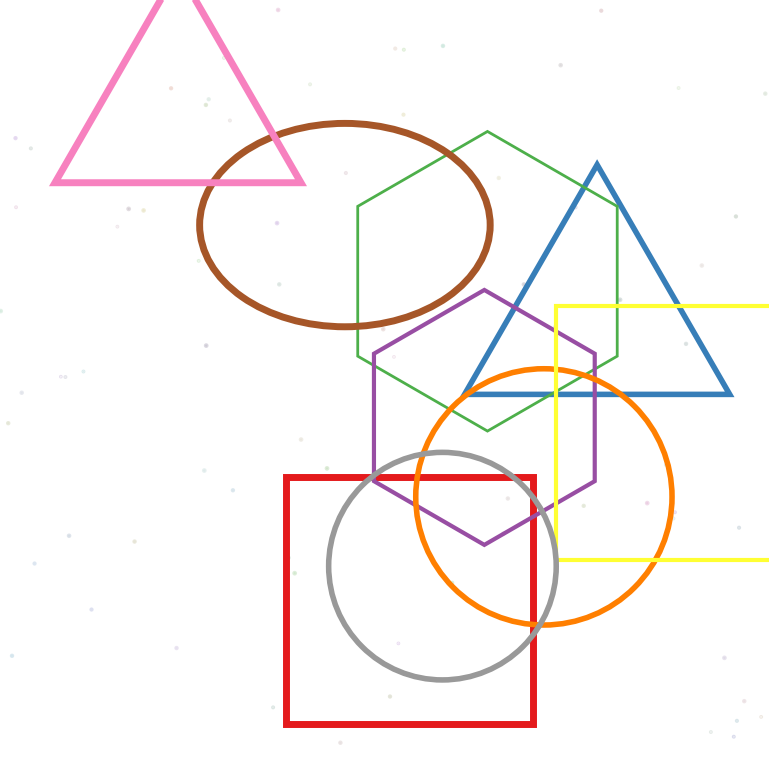[{"shape": "square", "thickness": 2.5, "radius": 0.8, "center": [0.532, 0.22]}, {"shape": "triangle", "thickness": 2, "radius": 0.99, "center": [0.775, 0.587]}, {"shape": "hexagon", "thickness": 1, "radius": 0.97, "center": [0.633, 0.635]}, {"shape": "hexagon", "thickness": 1.5, "radius": 0.83, "center": [0.629, 0.458]}, {"shape": "circle", "thickness": 2, "radius": 0.83, "center": [0.706, 0.355]}, {"shape": "square", "thickness": 1.5, "radius": 0.82, "center": [0.887, 0.438]}, {"shape": "oval", "thickness": 2.5, "radius": 0.94, "center": [0.448, 0.708]}, {"shape": "triangle", "thickness": 2.5, "radius": 0.92, "center": [0.231, 0.855]}, {"shape": "circle", "thickness": 2, "radius": 0.74, "center": [0.575, 0.265]}]